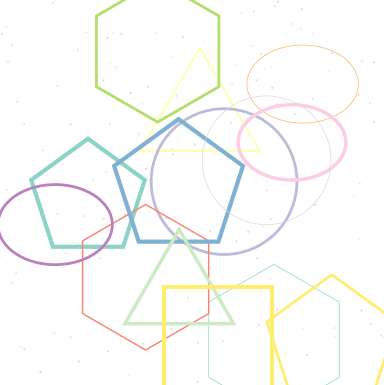[{"shape": "pentagon", "thickness": 3, "radius": 0.78, "center": [0.229, 0.485]}, {"shape": "hexagon", "thickness": 0.5, "radius": 0.98, "center": [0.712, 0.118]}, {"shape": "triangle", "thickness": 1.5, "radius": 0.89, "center": [0.519, 0.698]}, {"shape": "circle", "thickness": 2, "radius": 0.95, "center": [0.582, 0.528]}, {"shape": "hexagon", "thickness": 1, "radius": 0.94, "center": [0.378, 0.28]}, {"shape": "pentagon", "thickness": 3, "radius": 0.88, "center": [0.464, 0.515]}, {"shape": "oval", "thickness": 0.5, "radius": 0.72, "center": [0.786, 0.782]}, {"shape": "hexagon", "thickness": 2, "radius": 0.92, "center": [0.409, 0.867]}, {"shape": "oval", "thickness": 2.5, "radius": 0.7, "center": [0.758, 0.63]}, {"shape": "circle", "thickness": 0.5, "radius": 0.84, "center": [0.692, 0.584]}, {"shape": "oval", "thickness": 2, "radius": 0.74, "center": [0.143, 0.417]}, {"shape": "triangle", "thickness": 2.5, "radius": 0.81, "center": [0.466, 0.241]}, {"shape": "square", "thickness": 3, "radius": 0.7, "center": [0.565, 0.114]}, {"shape": "pentagon", "thickness": 2, "radius": 0.89, "center": [0.862, 0.109]}]